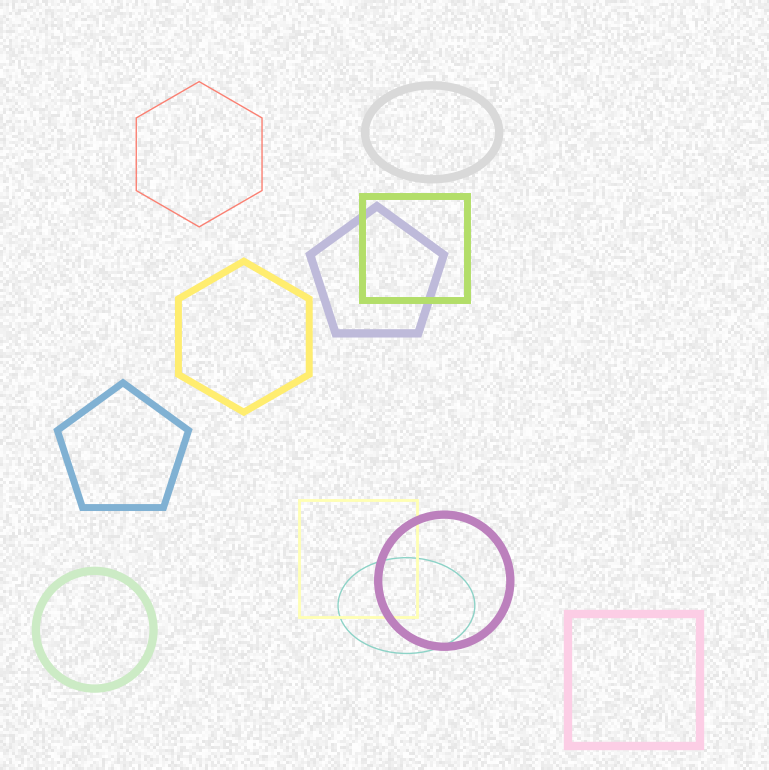[{"shape": "oval", "thickness": 0.5, "radius": 0.44, "center": [0.528, 0.214]}, {"shape": "square", "thickness": 1, "radius": 0.38, "center": [0.465, 0.275]}, {"shape": "pentagon", "thickness": 3, "radius": 0.46, "center": [0.49, 0.641]}, {"shape": "hexagon", "thickness": 0.5, "radius": 0.47, "center": [0.259, 0.8]}, {"shape": "pentagon", "thickness": 2.5, "radius": 0.45, "center": [0.16, 0.413]}, {"shape": "square", "thickness": 2.5, "radius": 0.34, "center": [0.538, 0.678]}, {"shape": "square", "thickness": 3, "radius": 0.43, "center": [0.823, 0.117]}, {"shape": "oval", "thickness": 3, "radius": 0.44, "center": [0.561, 0.828]}, {"shape": "circle", "thickness": 3, "radius": 0.43, "center": [0.577, 0.246]}, {"shape": "circle", "thickness": 3, "radius": 0.38, "center": [0.123, 0.182]}, {"shape": "hexagon", "thickness": 2.5, "radius": 0.49, "center": [0.317, 0.563]}]